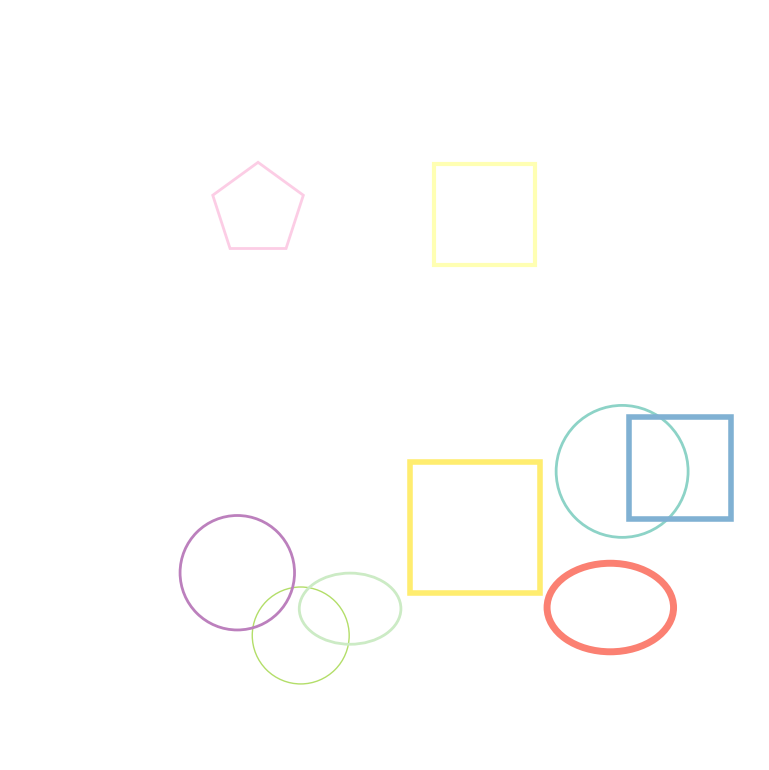[{"shape": "circle", "thickness": 1, "radius": 0.43, "center": [0.808, 0.388]}, {"shape": "square", "thickness": 1.5, "radius": 0.33, "center": [0.629, 0.722]}, {"shape": "oval", "thickness": 2.5, "radius": 0.41, "center": [0.793, 0.211]}, {"shape": "square", "thickness": 2, "radius": 0.33, "center": [0.883, 0.393]}, {"shape": "circle", "thickness": 0.5, "radius": 0.31, "center": [0.391, 0.175]}, {"shape": "pentagon", "thickness": 1, "radius": 0.31, "center": [0.335, 0.727]}, {"shape": "circle", "thickness": 1, "radius": 0.37, "center": [0.308, 0.256]}, {"shape": "oval", "thickness": 1, "radius": 0.33, "center": [0.455, 0.209]}, {"shape": "square", "thickness": 2, "radius": 0.42, "center": [0.617, 0.315]}]